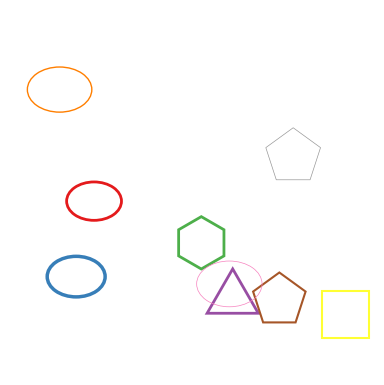[{"shape": "oval", "thickness": 2, "radius": 0.36, "center": [0.244, 0.478]}, {"shape": "oval", "thickness": 2.5, "radius": 0.38, "center": [0.198, 0.282]}, {"shape": "hexagon", "thickness": 2, "radius": 0.34, "center": [0.523, 0.369]}, {"shape": "triangle", "thickness": 2, "radius": 0.38, "center": [0.604, 0.225]}, {"shape": "oval", "thickness": 1, "radius": 0.42, "center": [0.155, 0.767]}, {"shape": "square", "thickness": 1.5, "radius": 0.3, "center": [0.897, 0.183]}, {"shape": "pentagon", "thickness": 1.5, "radius": 0.36, "center": [0.726, 0.221]}, {"shape": "oval", "thickness": 0.5, "radius": 0.42, "center": [0.596, 0.263]}, {"shape": "pentagon", "thickness": 0.5, "radius": 0.37, "center": [0.761, 0.593]}]